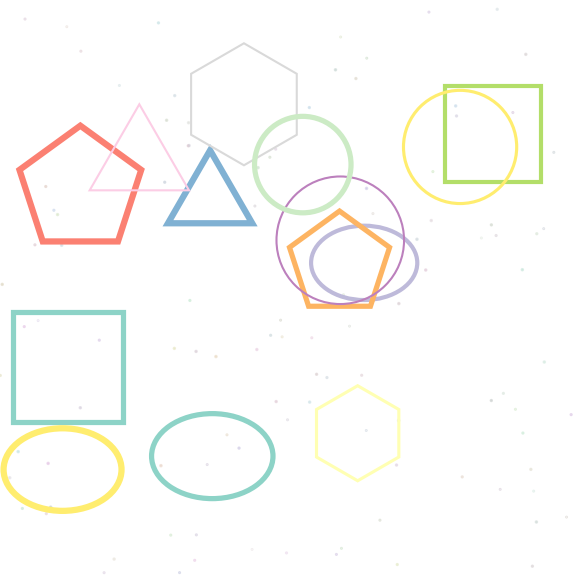[{"shape": "square", "thickness": 2.5, "radius": 0.48, "center": [0.118, 0.363]}, {"shape": "oval", "thickness": 2.5, "radius": 0.53, "center": [0.368, 0.209]}, {"shape": "hexagon", "thickness": 1.5, "radius": 0.41, "center": [0.619, 0.249]}, {"shape": "oval", "thickness": 2, "radius": 0.46, "center": [0.631, 0.544]}, {"shape": "pentagon", "thickness": 3, "radius": 0.55, "center": [0.139, 0.671]}, {"shape": "triangle", "thickness": 3, "radius": 0.42, "center": [0.364, 0.655]}, {"shape": "pentagon", "thickness": 2.5, "radius": 0.46, "center": [0.588, 0.543]}, {"shape": "square", "thickness": 2, "radius": 0.41, "center": [0.853, 0.767]}, {"shape": "triangle", "thickness": 1, "radius": 0.5, "center": [0.241, 0.719]}, {"shape": "hexagon", "thickness": 1, "radius": 0.53, "center": [0.422, 0.819]}, {"shape": "circle", "thickness": 1, "radius": 0.55, "center": [0.589, 0.583]}, {"shape": "circle", "thickness": 2.5, "radius": 0.42, "center": [0.524, 0.714]}, {"shape": "circle", "thickness": 1.5, "radius": 0.49, "center": [0.797, 0.745]}, {"shape": "oval", "thickness": 3, "radius": 0.51, "center": [0.108, 0.186]}]